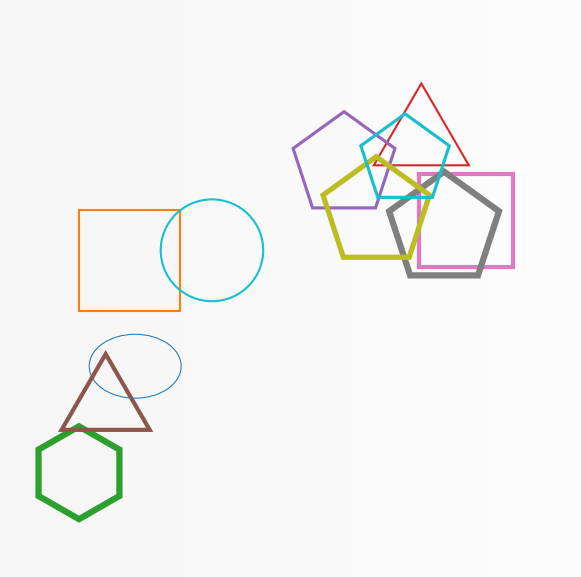[{"shape": "oval", "thickness": 0.5, "radius": 0.4, "center": [0.233, 0.365]}, {"shape": "square", "thickness": 1, "radius": 0.43, "center": [0.223, 0.548]}, {"shape": "hexagon", "thickness": 3, "radius": 0.4, "center": [0.136, 0.18]}, {"shape": "triangle", "thickness": 1, "radius": 0.47, "center": [0.725, 0.76]}, {"shape": "pentagon", "thickness": 1.5, "radius": 0.46, "center": [0.592, 0.714]}, {"shape": "triangle", "thickness": 2, "radius": 0.44, "center": [0.182, 0.299]}, {"shape": "square", "thickness": 2, "radius": 0.4, "center": [0.802, 0.617]}, {"shape": "pentagon", "thickness": 3, "radius": 0.5, "center": [0.764, 0.603]}, {"shape": "pentagon", "thickness": 2.5, "radius": 0.48, "center": [0.647, 0.632]}, {"shape": "circle", "thickness": 1, "radius": 0.44, "center": [0.365, 0.566]}, {"shape": "pentagon", "thickness": 1.5, "radius": 0.4, "center": [0.697, 0.722]}]